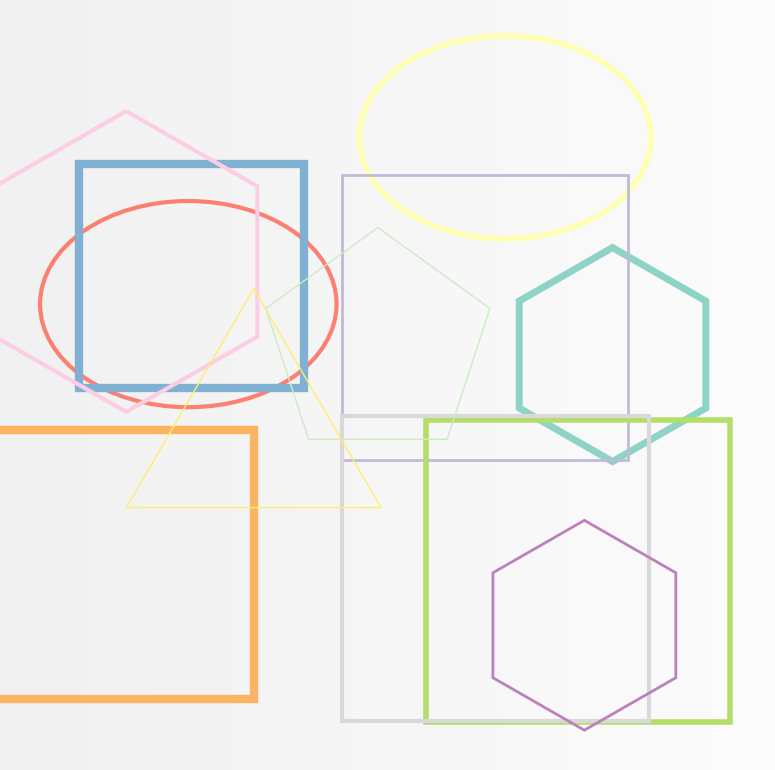[{"shape": "hexagon", "thickness": 2.5, "radius": 0.69, "center": [0.79, 0.54]}, {"shape": "oval", "thickness": 2, "radius": 0.94, "center": [0.652, 0.822]}, {"shape": "square", "thickness": 1, "radius": 0.92, "center": [0.626, 0.588]}, {"shape": "oval", "thickness": 1.5, "radius": 0.96, "center": [0.243, 0.605]}, {"shape": "square", "thickness": 3, "radius": 0.73, "center": [0.247, 0.642]}, {"shape": "square", "thickness": 3, "radius": 0.87, "center": [0.153, 0.267]}, {"shape": "square", "thickness": 2, "radius": 0.98, "center": [0.745, 0.259]}, {"shape": "hexagon", "thickness": 1.5, "radius": 0.98, "center": [0.163, 0.66]}, {"shape": "square", "thickness": 1.5, "radius": 0.99, "center": [0.639, 0.261]}, {"shape": "hexagon", "thickness": 1, "radius": 0.68, "center": [0.754, 0.188]}, {"shape": "pentagon", "thickness": 0.5, "radius": 0.76, "center": [0.488, 0.552]}, {"shape": "triangle", "thickness": 0.5, "radius": 0.95, "center": [0.327, 0.436]}]